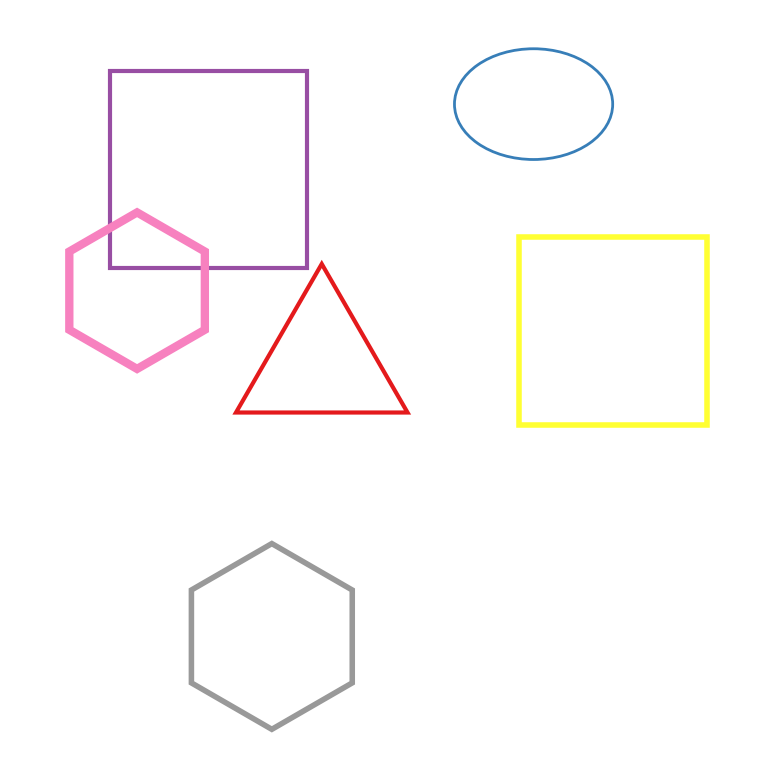[{"shape": "triangle", "thickness": 1.5, "radius": 0.64, "center": [0.418, 0.529]}, {"shape": "oval", "thickness": 1, "radius": 0.51, "center": [0.693, 0.865]}, {"shape": "square", "thickness": 1.5, "radius": 0.64, "center": [0.271, 0.78]}, {"shape": "square", "thickness": 2, "radius": 0.61, "center": [0.796, 0.57]}, {"shape": "hexagon", "thickness": 3, "radius": 0.51, "center": [0.178, 0.623]}, {"shape": "hexagon", "thickness": 2, "radius": 0.6, "center": [0.353, 0.173]}]